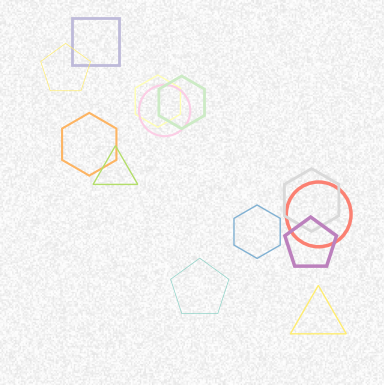[{"shape": "pentagon", "thickness": 0.5, "radius": 0.4, "center": [0.519, 0.25]}, {"shape": "hexagon", "thickness": 1, "radius": 0.34, "center": [0.41, 0.737]}, {"shape": "square", "thickness": 2, "radius": 0.31, "center": [0.248, 0.892]}, {"shape": "circle", "thickness": 2.5, "radius": 0.42, "center": [0.828, 0.443]}, {"shape": "hexagon", "thickness": 1, "radius": 0.35, "center": [0.668, 0.398]}, {"shape": "hexagon", "thickness": 1.5, "radius": 0.41, "center": [0.232, 0.625]}, {"shape": "triangle", "thickness": 1, "radius": 0.33, "center": [0.3, 0.554]}, {"shape": "circle", "thickness": 1.5, "radius": 0.33, "center": [0.428, 0.713]}, {"shape": "hexagon", "thickness": 2, "radius": 0.41, "center": [0.809, 0.48]}, {"shape": "pentagon", "thickness": 2.5, "radius": 0.35, "center": [0.807, 0.366]}, {"shape": "hexagon", "thickness": 2, "radius": 0.34, "center": [0.472, 0.734]}, {"shape": "triangle", "thickness": 1, "radius": 0.42, "center": [0.827, 0.175]}, {"shape": "pentagon", "thickness": 0.5, "radius": 0.34, "center": [0.17, 0.819]}]